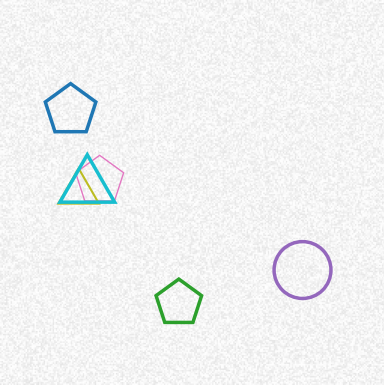[{"shape": "pentagon", "thickness": 2.5, "radius": 0.35, "center": [0.183, 0.714]}, {"shape": "pentagon", "thickness": 2.5, "radius": 0.31, "center": [0.464, 0.213]}, {"shape": "circle", "thickness": 2.5, "radius": 0.37, "center": [0.786, 0.299]}, {"shape": "pentagon", "thickness": 1, "radius": 0.33, "center": [0.259, 0.531]}, {"shape": "triangle", "thickness": 1.5, "radius": 0.3, "center": [0.204, 0.502]}, {"shape": "triangle", "thickness": 2.5, "radius": 0.41, "center": [0.227, 0.516]}]